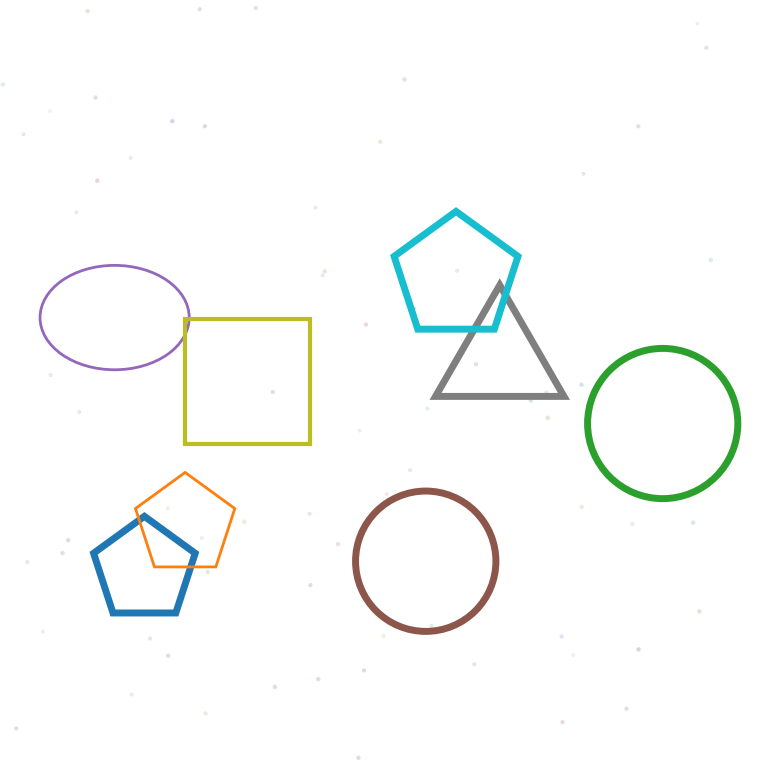[{"shape": "pentagon", "thickness": 2.5, "radius": 0.35, "center": [0.188, 0.26]}, {"shape": "pentagon", "thickness": 1, "radius": 0.34, "center": [0.24, 0.319]}, {"shape": "circle", "thickness": 2.5, "radius": 0.49, "center": [0.861, 0.45]}, {"shape": "oval", "thickness": 1, "radius": 0.48, "center": [0.149, 0.588]}, {"shape": "circle", "thickness": 2.5, "radius": 0.46, "center": [0.553, 0.271]}, {"shape": "triangle", "thickness": 2.5, "radius": 0.48, "center": [0.649, 0.533]}, {"shape": "square", "thickness": 1.5, "radius": 0.41, "center": [0.321, 0.505]}, {"shape": "pentagon", "thickness": 2.5, "radius": 0.42, "center": [0.592, 0.641]}]